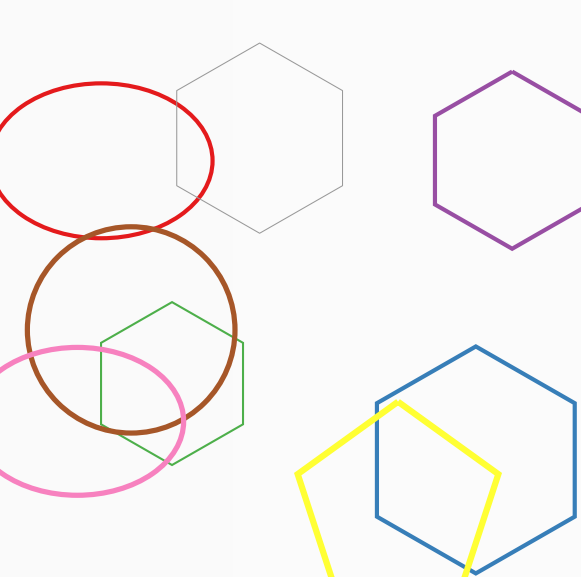[{"shape": "oval", "thickness": 2, "radius": 0.96, "center": [0.174, 0.721]}, {"shape": "hexagon", "thickness": 2, "radius": 0.98, "center": [0.819, 0.203]}, {"shape": "hexagon", "thickness": 1, "radius": 0.71, "center": [0.296, 0.335]}, {"shape": "hexagon", "thickness": 2, "radius": 0.77, "center": [0.881, 0.722]}, {"shape": "pentagon", "thickness": 3, "radius": 0.91, "center": [0.685, 0.122]}, {"shape": "circle", "thickness": 2.5, "radius": 0.89, "center": [0.226, 0.428]}, {"shape": "oval", "thickness": 2.5, "radius": 0.91, "center": [0.133, 0.27]}, {"shape": "hexagon", "thickness": 0.5, "radius": 0.82, "center": [0.447, 0.76]}]